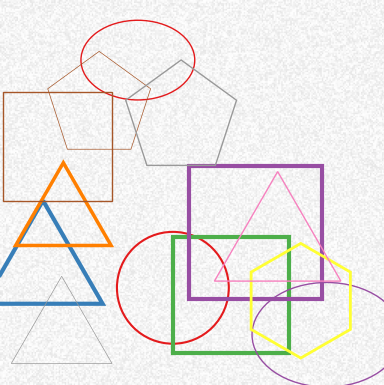[{"shape": "oval", "thickness": 1, "radius": 0.74, "center": [0.358, 0.844]}, {"shape": "circle", "thickness": 1.5, "radius": 0.73, "center": [0.449, 0.252]}, {"shape": "triangle", "thickness": 3, "radius": 0.89, "center": [0.112, 0.3]}, {"shape": "square", "thickness": 3, "radius": 0.75, "center": [0.599, 0.233]}, {"shape": "square", "thickness": 3, "radius": 0.87, "center": [0.664, 0.397]}, {"shape": "oval", "thickness": 1, "radius": 0.97, "center": [0.849, 0.131]}, {"shape": "triangle", "thickness": 2.5, "radius": 0.72, "center": [0.165, 0.434]}, {"shape": "hexagon", "thickness": 2, "radius": 0.74, "center": [0.781, 0.219]}, {"shape": "square", "thickness": 1, "radius": 0.71, "center": [0.148, 0.62]}, {"shape": "pentagon", "thickness": 0.5, "radius": 0.7, "center": [0.258, 0.726]}, {"shape": "triangle", "thickness": 1, "radius": 0.95, "center": [0.721, 0.365]}, {"shape": "triangle", "thickness": 0.5, "radius": 0.76, "center": [0.16, 0.131]}, {"shape": "pentagon", "thickness": 1, "radius": 0.76, "center": [0.47, 0.693]}]